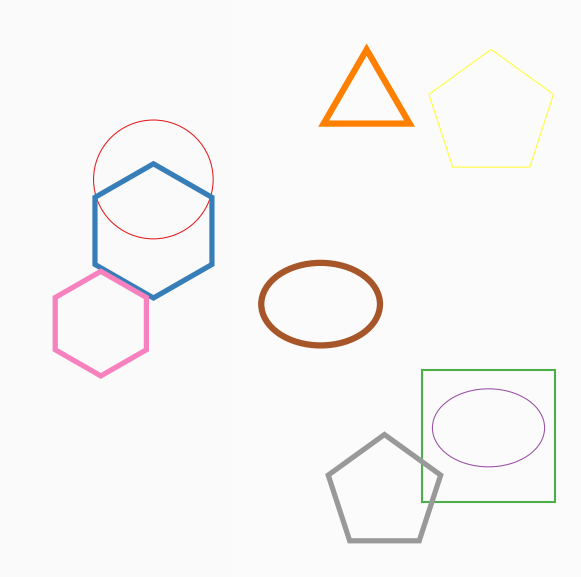[{"shape": "circle", "thickness": 0.5, "radius": 0.51, "center": [0.264, 0.688]}, {"shape": "hexagon", "thickness": 2.5, "radius": 0.58, "center": [0.264, 0.599]}, {"shape": "square", "thickness": 1, "radius": 0.57, "center": [0.84, 0.244]}, {"shape": "oval", "thickness": 0.5, "radius": 0.48, "center": [0.84, 0.258]}, {"shape": "triangle", "thickness": 3, "radius": 0.43, "center": [0.631, 0.828]}, {"shape": "pentagon", "thickness": 0.5, "radius": 0.56, "center": [0.845, 0.801]}, {"shape": "oval", "thickness": 3, "radius": 0.51, "center": [0.552, 0.472]}, {"shape": "hexagon", "thickness": 2.5, "radius": 0.45, "center": [0.173, 0.439]}, {"shape": "pentagon", "thickness": 2.5, "radius": 0.51, "center": [0.661, 0.145]}]